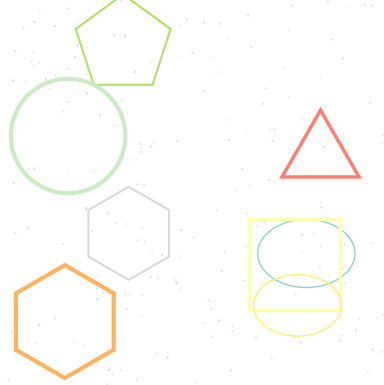[{"shape": "oval", "thickness": 1, "radius": 0.63, "center": [0.796, 0.342]}, {"shape": "square", "thickness": 2.5, "radius": 0.59, "center": [0.765, 0.313]}, {"shape": "triangle", "thickness": 2.5, "radius": 0.58, "center": [0.833, 0.598]}, {"shape": "hexagon", "thickness": 3, "radius": 0.73, "center": [0.168, 0.165]}, {"shape": "pentagon", "thickness": 1.5, "radius": 0.65, "center": [0.32, 0.885]}, {"shape": "hexagon", "thickness": 1.5, "radius": 0.6, "center": [0.334, 0.394]}, {"shape": "circle", "thickness": 3, "radius": 0.74, "center": [0.177, 0.647]}, {"shape": "oval", "thickness": 1, "radius": 0.57, "center": [0.773, 0.207]}]